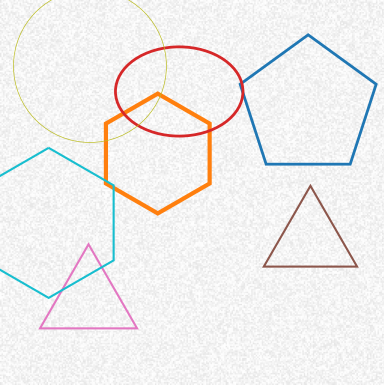[{"shape": "pentagon", "thickness": 2, "radius": 0.93, "center": [0.8, 0.724]}, {"shape": "hexagon", "thickness": 3, "radius": 0.78, "center": [0.41, 0.601]}, {"shape": "oval", "thickness": 2, "radius": 0.83, "center": [0.465, 0.762]}, {"shape": "triangle", "thickness": 1.5, "radius": 0.7, "center": [0.806, 0.377]}, {"shape": "triangle", "thickness": 1.5, "radius": 0.73, "center": [0.23, 0.22]}, {"shape": "circle", "thickness": 0.5, "radius": 0.99, "center": [0.234, 0.829]}, {"shape": "hexagon", "thickness": 1.5, "radius": 0.97, "center": [0.126, 0.421]}]